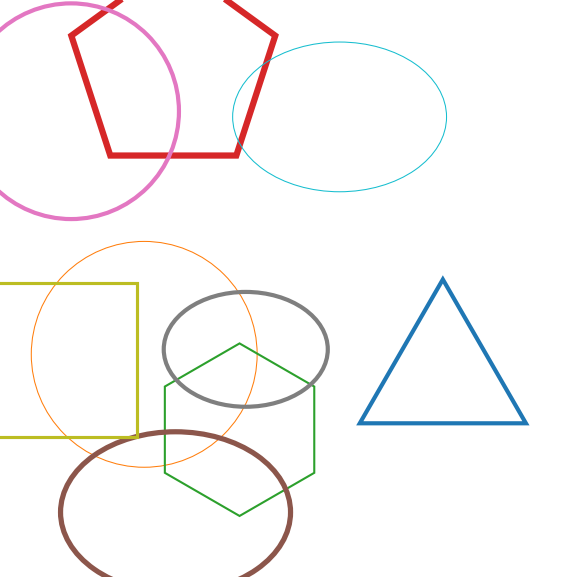[{"shape": "triangle", "thickness": 2, "radius": 0.83, "center": [0.767, 0.349]}, {"shape": "circle", "thickness": 0.5, "radius": 0.98, "center": [0.25, 0.386]}, {"shape": "hexagon", "thickness": 1, "radius": 0.75, "center": [0.415, 0.255]}, {"shape": "pentagon", "thickness": 3, "radius": 0.93, "center": [0.3, 0.88]}, {"shape": "oval", "thickness": 2.5, "radius": 1.0, "center": [0.304, 0.112]}, {"shape": "circle", "thickness": 2, "radius": 0.93, "center": [0.123, 0.807]}, {"shape": "oval", "thickness": 2, "radius": 0.71, "center": [0.426, 0.394]}, {"shape": "square", "thickness": 1.5, "radius": 0.67, "center": [0.103, 0.375]}, {"shape": "oval", "thickness": 0.5, "radius": 0.93, "center": [0.588, 0.797]}]